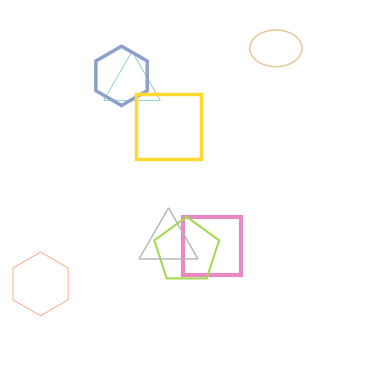[{"shape": "triangle", "thickness": 0.5, "radius": 0.42, "center": [0.343, 0.782]}, {"shape": "hexagon", "thickness": 0.5, "radius": 0.41, "center": [0.105, 0.263]}, {"shape": "hexagon", "thickness": 2.5, "radius": 0.39, "center": [0.316, 0.803]}, {"shape": "square", "thickness": 3, "radius": 0.38, "center": [0.552, 0.361]}, {"shape": "pentagon", "thickness": 1.5, "radius": 0.44, "center": [0.485, 0.348]}, {"shape": "square", "thickness": 2.5, "radius": 0.43, "center": [0.437, 0.672]}, {"shape": "oval", "thickness": 1, "radius": 0.34, "center": [0.717, 0.874]}, {"shape": "triangle", "thickness": 1, "radius": 0.44, "center": [0.438, 0.372]}]